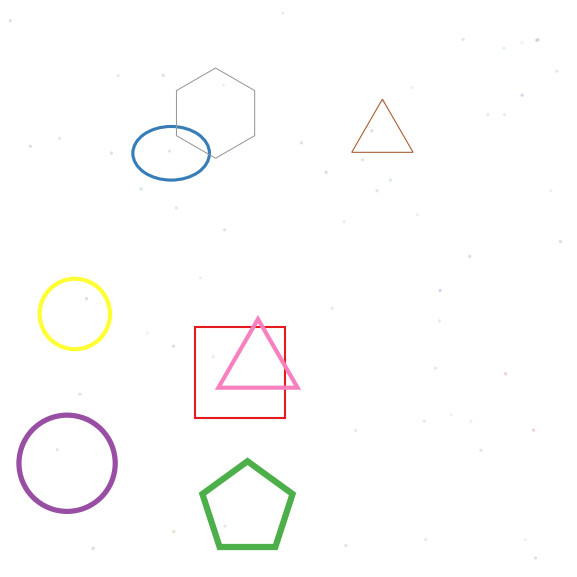[{"shape": "square", "thickness": 1, "radius": 0.39, "center": [0.415, 0.354]}, {"shape": "oval", "thickness": 1.5, "radius": 0.33, "center": [0.296, 0.734]}, {"shape": "pentagon", "thickness": 3, "radius": 0.41, "center": [0.429, 0.118]}, {"shape": "circle", "thickness": 2.5, "radius": 0.42, "center": [0.116, 0.197]}, {"shape": "circle", "thickness": 2, "radius": 0.3, "center": [0.13, 0.455]}, {"shape": "triangle", "thickness": 0.5, "radius": 0.31, "center": [0.662, 0.766]}, {"shape": "triangle", "thickness": 2, "radius": 0.4, "center": [0.447, 0.367]}, {"shape": "hexagon", "thickness": 0.5, "radius": 0.39, "center": [0.373, 0.803]}]